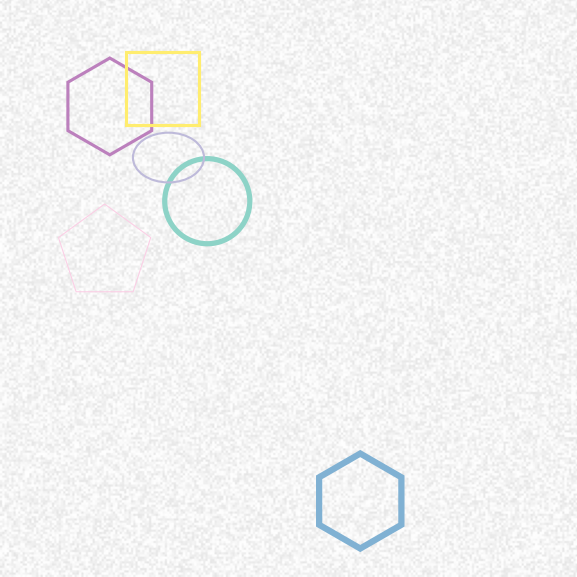[{"shape": "circle", "thickness": 2.5, "radius": 0.37, "center": [0.359, 0.651]}, {"shape": "oval", "thickness": 1, "radius": 0.31, "center": [0.292, 0.726]}, {"shape": "hexagon", "thickness": 3, "radius": 0.41, "center": [0.624, 0.132]}, {"shape": "pentagon", "thickness": 0.5, "radius": 0.42, "center": [0.181, 0.562]}, {"shape": "hexagon", "thickness": 1.5, "radius": 0.42, "center": [0.19, 0.815]}, {"shape": "square", "thickness": 1.5, "radius": 0.32, "center": [0.281, 0.846]}]